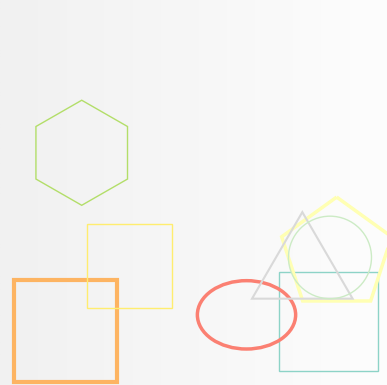[{"shape": "square", "thickness": 1, "radius": 0.64, "center": [0.847, 0.166]}, {"shape": "pentagon", "thickness": 2.5, "radius": 0.75, "center": [0.869, 0.339]}, {"shape": "oval", "thickness": 2.5, "radius": 0.63, "center": [0.636, 0.182]}, {"shape": "square", "thickness": 3, "radius": 0.66, "center": [0.17, 0.141]}, {"shape": "hexagon", "thickness": 1, "radius": 0.68, "center": [0.211, 0.603]}, {"shape": "triangle", "thickness": 1.5, "radius": 0.75, "center": [0.78, 0.299]}, {"shape": "circle", "thickness": 1, "radius": 0.54, "center": [0.852, 0.331]}, {"shape": "square", "thickness": 1, "radius": 0.55, "center": [0.335, 0.309]}]